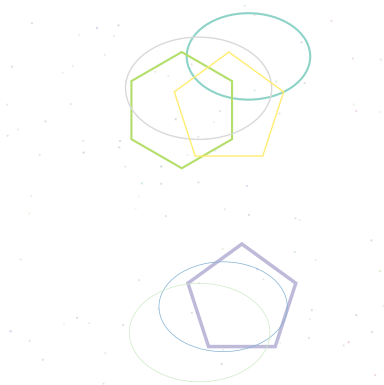[{"shape": "oval", "thickness": 1.5, "radius": 0.8, "center": [0.645, 0.853]}, {"shape": "pentagon", "thickness": 2.5, "radius": 0.74, "center": [0.628, 0.219]}, {"shape": "oval", "thickness": 0.5, "radius": 0.83, "center": [0.579, 0.203]}, {"shape": "hexagon", "thickness": 1.5, "radius": 0.75, "center": [0.472, 0.714]}, {"shape": "oval", "thickness": 1, "radius": 0.95, "center": [0.516, 0.771]}, {"shape": "oval", "thickness": 0.5, "radius": 0.91, "center": [0.519, 0.136]}, {"shape": "pentagon", "thickness": 1, "radius": 0.75, "center": [0.595, 0.715]}]